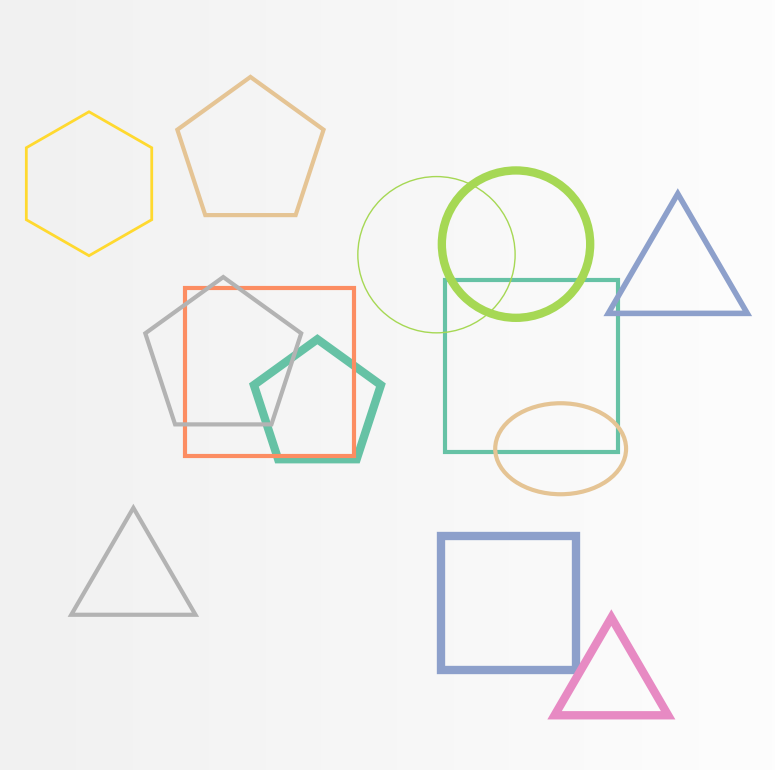[{"shape": "square", "thickness": 1.5, "radius": 0.56, "center": [0.686, 0.525]}, {"shape": "pentagon", "thickness": 3, "radius": 0.43, "center": [0.41, 0.473]}, {"shape": "square", "thickness": 1.5, "radius": 0.55, "center": [0.347, 0.517]}, {"shape": "square", "thickness": 3, "radius": 0.44, "center": [0.656, 0.217]}, {"shape": "triangle", "thickness": 2, "radius": 0.52, "center": [0.875, 0.645]}, {"shape": "triangle", "thickness": 3, "radius": 0.42, "center": [0.789, 0.113]}, {"shape": "circle", "thickness": 0.5, "radius": 0.51, "center": [0.563, 0.669]}, {"shape": "circle", "thickness": 3, "radius": 0.48, "center": [0.666, 0.683]}, {"shape": "hexagon", "thickness": 1, "radius": 0.47, "center": [0.115, 0.761]}, {"shape": "oval", "thickness": 1.5, "radius": 0.42, "center": [0.723, 0.417]}, {"shape": "pentagon", "thickness": 1.5, "radius": 0.5, "center": [0.323, 0.801]}, {"shape": "pentagon", "thickness": 1.5, "radius": 0.53, "center": [0.288, 0.534]}, {"shape": "triangle", "thickness": 1.5, "radius": 0.46, "center": [0.172, 0.248]}]